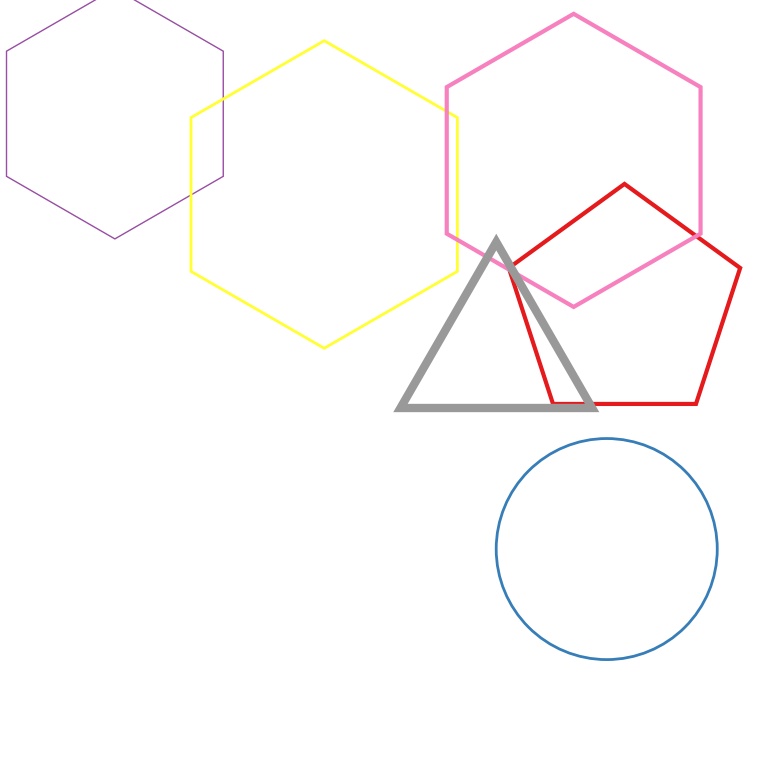[{"shape": "pentagon", "thickness": 1.5, "radius": 0.79, "center": [0.811, 0.603]}, {"shape": "circle", "thickness": 1, "radius": 0.72, "center": [0.788, 0.287]}, {"shape": "hexagon", "thickness": 0.5, "radius": 0.81, "center": [0.149, 0.852]}, {"shape": "hexagon", "thickness": 1, "radius": 1.0, "center": [0.421, 0.747]}, {"shape": "hexagon", "thickness": 1.5, "radius": 0.95, "center": [0.745, 0.792]}, {"shape": "triangle", "thickness": 3, "radius": 0.72, "center": [0.645, 0.542]}]